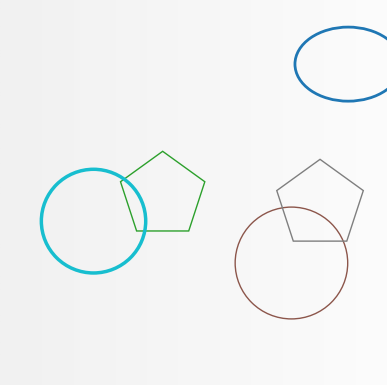[{"shape": "oval", "thickness": 2, "radius": 0.69, "center": [0.899, 0.833]}, {"shape": "pentagon", "thickness": 1, "radius": 0.57, "center": [0.42, 0.493]}, {"shape": "circle", "thickness": 1, "radius": 0.73, "center": [0.752, 0.317]}, {"shape": "pentagon", "thickness": 1, "radius": 0.59, "center": [0.826, 0.469]}, {"shape": "circle", "thickness": 2.5, "radius": 0.67, "center": [0.241, 0.426]}]